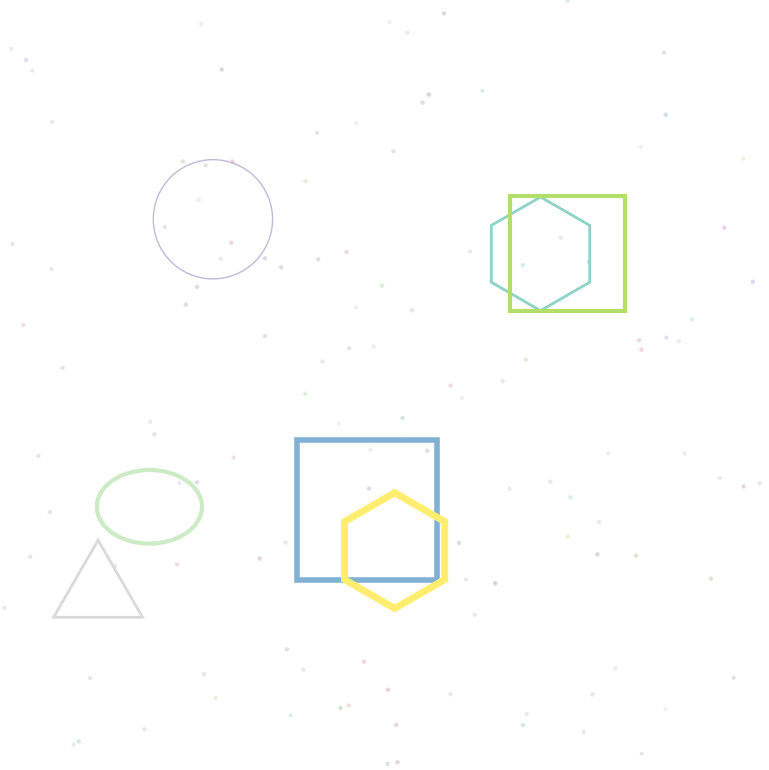[{"shape": "hexagon", "thickness": 1, "radius": 0.37, "center": [0.702, 0.67]}, {"shape": "circle", "thickness": 0.5, "radius": 0.39, "center": [0.277, 0.715]}, {"shape": "square", "thickness": 2, "radius": 0.46, "center": [0.476, 0.338]}, {"shape": "square", "thickness": 1.5, "radius": 0.37, "center": [0.737, 0.671]}, {"shape": "triangle", "thickness": 1, "radius": 0.33, "center": [0.127, 0.232]}, {"shape": "oval", "thickness": 1.5, "radius": 0.34, "center": [0.194, 0.342]}, {"shape": "hexagon", "thickness": 2.5, "radius": 0.38, "center": [0.513, 0.285]}]